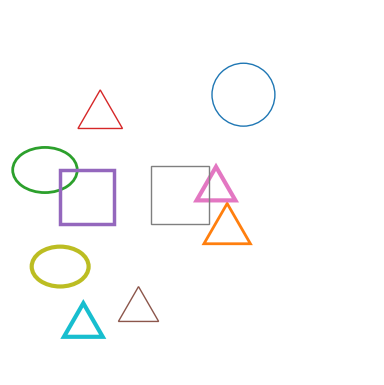[{"shape": "circle", "thickness": 1, "radius": 0.41, "center": [0.632, 0.754]}, {"shape": "triangle", "thickness": 2, "radius": 0.35, "center": [0.59, 0.402]}, {"shape": "oval", "thickness": 2, "radius": 0.42, "center": [0.117, 0.558]}, {"shape": "triangle", "thickness": 1, "radius": 0.33, "center": [0.26, 0.7]}, {"shape": "square", "thickness": 2.5, "radius": 0.35, "center": [0.225, 0.489]}, {"shape": "triangle", "thickness": 1, "radius": 0.3, "center": [0.36, 0.195]}, {"shape": "triangle", "thickness": 3, "radius": 0.29, "center": [0.561, 0.509]}, {"shape": "square", "thickness": 1, "radius": 0.37, "center": [0.467, 0.493]}, {"shape": "oval", "thickness": 3, "radius": 0.37, "center": [0.156, 0.308]}, {"shape": "triangle", "thickness": 3, "radius": 0.29, "center": [0.216, 0.154]}]